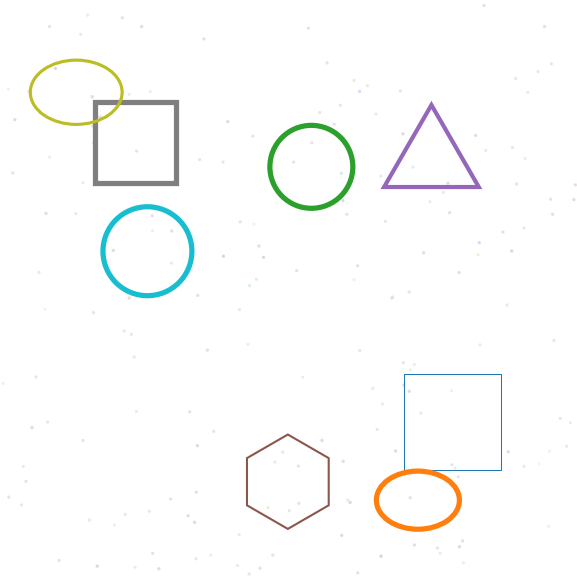[{"shape": "square", "thickness": 0.5, "radius": 0.42, "center": [0.784, 0.268]}, {"shape": "oval", "thickness": 2.5, "radius": 0.36, "center": [0.724, 0.133]}, {"shape": "circle", "thickness": 2.5, "radius": 0.36, "center": [0.539, 0.71]}, {"shape": "triangle", "thickness": 2, "radius": 0.47, "center": [0.747, 0.723]}, {"shape": "hexagon", "thickness": 1, "radius": 0.41, "center": [0.498, 0.165]}, {"shape": "square", "thickness": 2.5, "radius": 0.35, "center": [0.234, 0.752]}, {"shape": "oval", "thickness": 1.5, "radius": 0.4, "center": [0.132, 0.839]}, {"shape": "circle", "thickness": 2.5, "radius": 0.38, "center": [0.255, 0.564]}]